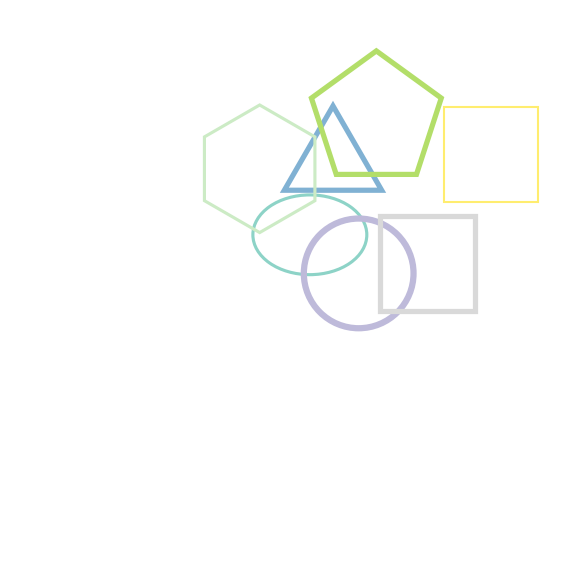[{"shape": "oval", "thickness": 1.5, "radius": 0.49, "center": [0.537, 0.593]}, {"shape": "circle", "thickness": 3, "radius": 0.47, "center": [0.621, 0.526]}, {"shape": "triangle", "thickness": 2.5, "radius": 0.49, "center": [0.577, 0.718]}, {"shape": "pentagon", "thickness": 2.5, "radius": 0.59, "center": [0.652, 0.793]}, {"shape": "square", "thickness": 2.5, "radius": 0.41, "center": [0.74, 0.543]}, {"shape": "hexagon", "thickness": 1.5, "radius": 0.55, "center": [0.45, 0.707]}, {"shape": "square", "thickness": 1, "radius": 0.41, "center": [0.85, 0.732]}]